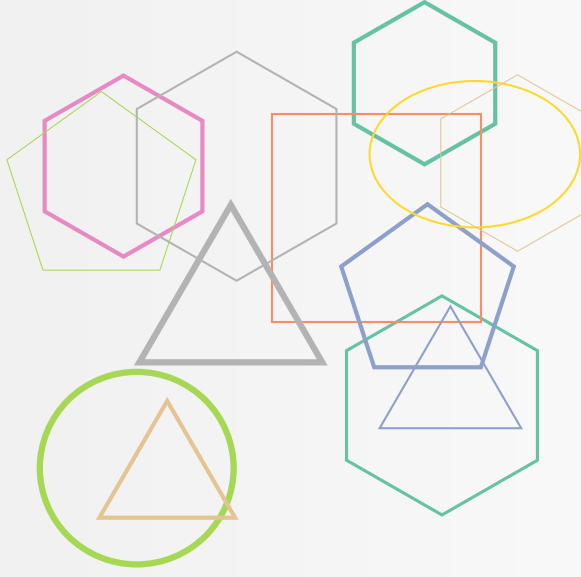[{"shape": "hexagon", "thickness": 2, "radius": 0.7, "center": [0.73, 0.855]}, {"shape": "hexagon", "thickness": 1.5, "radius": 0.95, "center": [0.76, 0.297]}, {"shape": "square", "thickness": 1, "radius": 0.9, "center": [0.649, 0.621]}, {"shape": "triangle", "thickness": 1, "radius": 0.7, "center": [0.775, 0.328]}, {"shape": "pentagon", "thickness": 2, "radius": 0.78, "center": [0.736, 0.489]}, {"shape": "hexagon", "thickness": 2, "radius": 0.78, "center": [0.213, 0.712]}, {"shape": "circle", "thickness": 3, "radius": 0.83, "center": [0.235, 0.189]}, {"shape": "pentagon", "thickness": 0.5, "radius": 0.86, "center": [0.175, 0.67]}, {"shape": "oval", "thickness": 1, "radius": 0.91, "center": [0.817, 0.732]}, {"shape": "hexagon", "thickness": 0.5, "radius": 0.76, "center": [0.891, 0.717]}, {"shape": "triangle", "thickness": 2, "radius": 0.67, "center": [0.288, 0.17]}, {"shape": "triangle", "thickness": 3, "radius": 0.91, "center": [0.397, 0.463]}, {"shape": "hexagon", "thickness": 1, "radius": 0.99, "center": [0.407, 0.711]}]